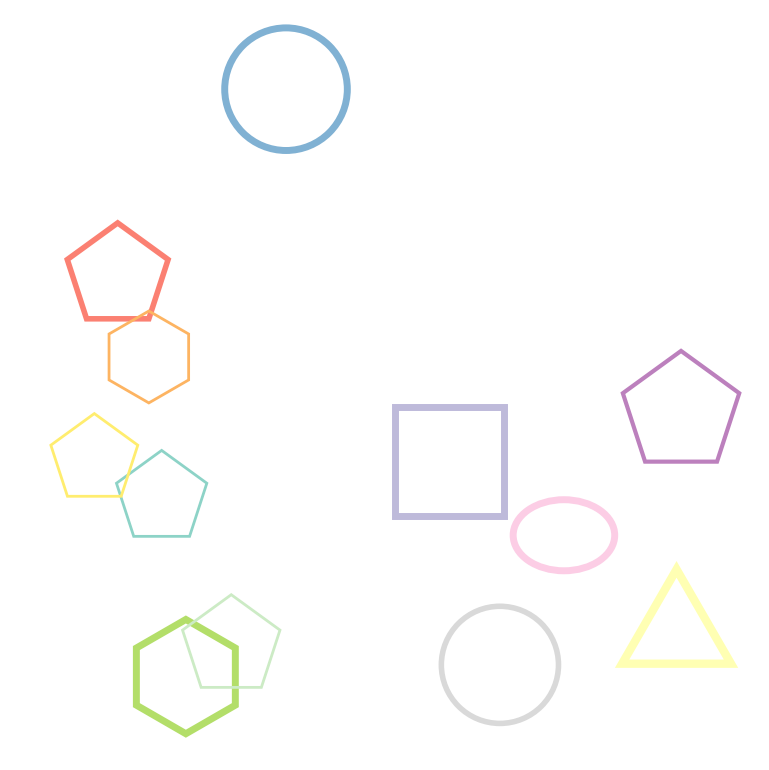[{"shape": "pentagon", "thickness": 1, "radius": 0.31, "center": [0.21, 0.353]}, {"shape": "triangle", "thickness": 3, "radius": 0.41, "center": [0.879, 0.179]}, {"shape": "square", "thickness": 2.5, "radius": 0.35, "center": [0.584, 0.4]}, {"shape": "pentagon", "thickness": 2, "radius": 0.34, "center": [0.153, 0.642]}, {"shape": "circle", "thickness": 2.5, "radius": 0.4, "center": [0.371, 0.884]}, {"shape": "hexagon", "thickness": 1, "radius": 0.3, "center": [0.193, 0.536]}, {"shape": "hexagon", "thickness": 2.5, "radius": 0.37, "center": [0.241, 0.121]}, {"shape": "oval", "thickness": 2.5, "radius": 0.33, "center": [0.732, 0.305]}, {"shape": "circle", "thickness": 2, "radius": 0.38, "center": [0.649, 0.137]}, {"shape": "pentagon", "thickness": 1.5, "radius": 0.4, "center": [0.884, 0.465]}, {"shape": "pentagon", "thickness": 1, "radius": 0.33, "center": [0.3, 0.161]}, {"shape": "pentagon", "thickness": 1, "radius": 0.3, "center": [0.122, 0.404]}]